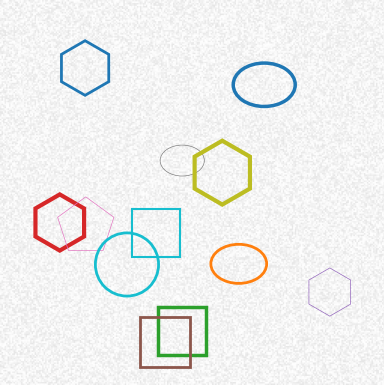[{"shape": "oval", "thickness": 2.5, "radius": 0.4, "center": [0.686, 0.78]}, {"shape": "hexagon", "thickness": 2, "radius": 0.35, "center": [0.221, 0.823]}, {"shape": "oval", "thickness": 2, "radius": 0.36, "center": [0.62, 0.315]}, {"shape": "square", "thickness": 2.5, "radius": 0.31, "center": [0.472, 0.14]}, {"shape": "hexagon", "thickness": 3, "radius": 0.36, "center": [0.155, 0.422]}, {"shape": "hexagon", "thickness": 0.5, "radius": 0.31, "center": [0.857, 0.241]}, {"shape": "square", "thickness": 2, "radius": 0.32, "center": [0.428, 0.112]}, {"shape": "pentagon", "thickness": 0.5, "radius": 0.38, "center": [0.223, 0.412]}, {"shape": "oval", "thickness": 0.5, "radius": 0.29, "center": [0.473, 0.583]}, {"shape": "hexagon", "thickness": 3, "radius": 0.41, "center": [0.577, 0.552]}, {"shape": "square", "thickness": 1.5, "radius": 0.31, "center": [0.405, 0.394]}, {"shape": "circle", "thickness": 2, "radius": 0.41, "center": [0.33, 0.313]}]